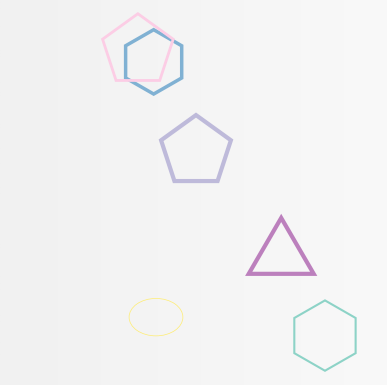[{"shape": "hexagon", "thickness": 1.5, "radius": 0.46, "center": [0.839, 0.128]}, {"shape": "pentagon", "thickness": 3, "radius": 0.47, "center": [0.506, 0.606]}, {"shape": "hexagon", "thickness": 2.5, "radius": 0.42, "center": [0.397, 0.839]}, {"shape": "pentagon", "thickness": 2, "radius": 0.48, "center": [0.356, 0.869]}, {"shape": "triangle", "thickness": 3, "radius": 0.48, "center": [0.726, 0.337]}, {"shape": "oval", "thickness": 0.5, "radius": 0.35, "center": [0.403, 0.176]}]